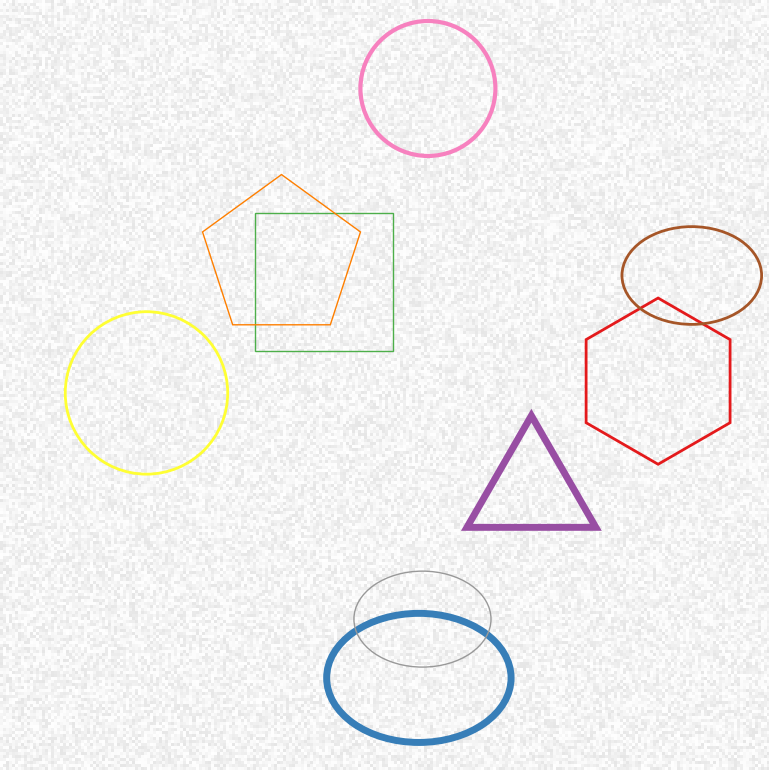[{"shape": "hexagon", "thickness": 1, "radius": 0.54, "center": [0.855, 0.505]}, {"shape": "oval", "thickness": 2.5, "radius": 0.6, "center": [0.544, 0.12]}, {"shape": "square", "thickness": 0.5, "radius": 0.45, "center": [0.421, 0.634]}, {"shape": "triangle", "thickness": 2.5, "radius": 0.48, "center": [0.69, 0.363]}, {"shape": "pentagon", "thickness": 0.5, "radius": 0.54, "center": [0.366, 0.665]}, {"shape": "circle", "thickness": 1, "radius": 0.53, "center": [0.19, 0.49]}, {"shape": "oval", "thickness": 1, "radius": 0.45, "center": [0.898, 0.642]}, {"shape": "circle", "thickness": 1.5, "radius": 0.44, "center": [0.556, 0.885]}, {"shape": "oval", "thickness": 0.5, "radius": 0.45, "center": [0.549, 0.196]}]